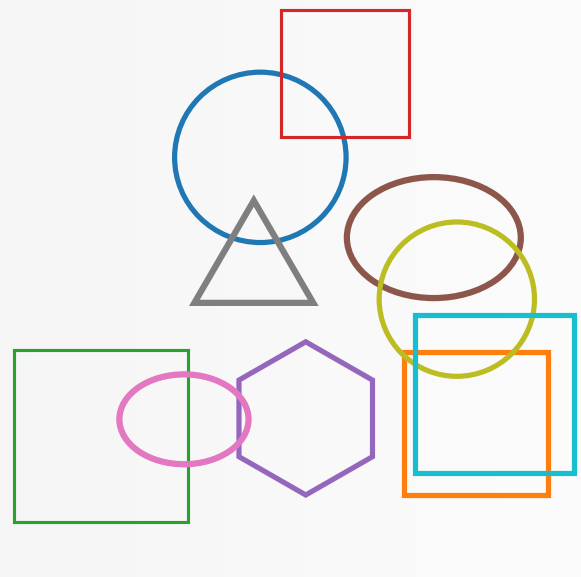[{"shape": "circle", "thickness": 2.5, "radius": 0.74, "center": [0.448, 0.727]}, {"shape": "square", "thickness": 2.5, "radius": 0.62, "center": [0.818, 0.266]}, {"shape": "square", "thickness": 1.5, "radius": 0.75, "center": [0.174, 0.244]}, {"shape": "square", "thickness": 1.5, "radius": 0.55, "center": [0.594, 0.872]}, {"shape": "hexagon", "thickness": 2.5, "radius": 0.66, "center": [0.526, 0.275]}, {"shape": "oval", "thickness": 3, "radius": 0.75, "center": [0.746, 0.588]}, {"shape": "oval", "thickness": 3, "radius": 0.56, "center": [0.316, 0.273]}, {"shape": "triangle", "thickness": 3, "radius": 0.59, "center": [0.437, 0.534]}, {"shape": "circle", "thickness": 2.5, "radius": 0.67, "center": [0.786, 0.481]}, {"shape": "square", "thickness": 2.5, "radius": 0.69, "center": [0.851, 0.317]}]